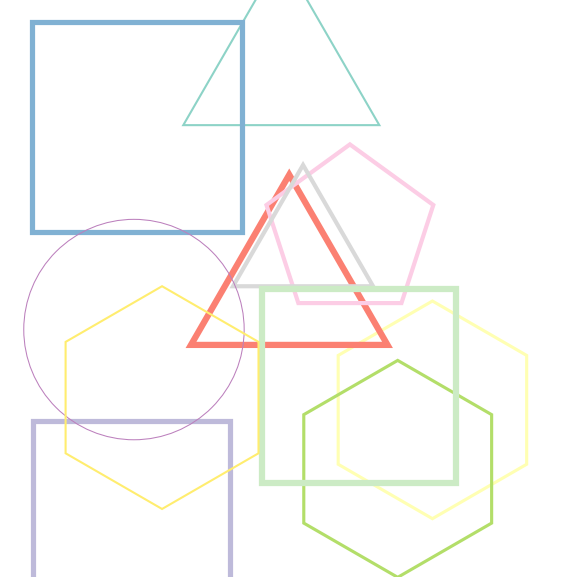[{"shape": "triangle", "thickness": 1, "radius": 0.98, "center": [0.487, 0.88]}, {"shape": "hexagon", "thickness": 1.5, "radius": 0.94, "center": [0.749, 0.289]}, {"shape": "square", "thickness": 2.5, "radius": 0.85, "center": [0.228, 0.1]}, {"shape": "triangle", "thickness": 3, "radius": 0.98, "center": [0.501, 0.5]}, {"shape": "square", "thickness": 2.5, "radius": 0.91, "center": [0.237, 0.779]}, {"shape": "hexagon", "thickness": 1.5, "radius": 0.94, "center": [0.689, 0.187]}, {"shape": "pentagon", "thickness": 2, "radius": 0.76, "center": [0.606, 0.597]}, {"shape": "triangle", "thickness": 2, "radius": 0.7, "center": [0.525, 0.573]}, {"shape": "circle", "thickness": 0.5, "radius": 0.95, "center": [0.232, 0.428]}, {"shape": "square", "thickness": 3, "radius": 0.84, "center": [0.622, 0.33]}, {"shape": "hexagon", "thickness": 1, "radius": 0.96, "center": [0.281, 0.311]}]